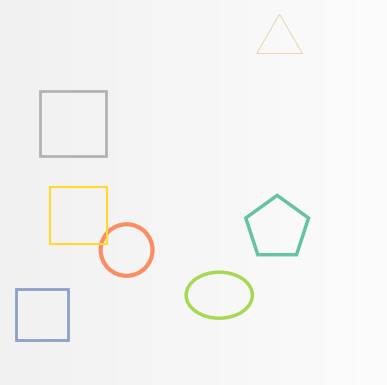[{"shape": "pentagon", "thickness": 2.5, "radius": 0.43, "center": [0.715, 0.407]}, {"shape": "circle", "thickness": 3, "radius": 0.33, "center": [0.327, 0.351]}, {"shape": "square", "thickness": 2, "radius": 0.34, "center": [0.11, 0.184]}, {"shape": "oval", "thickness": 2.5, "radius": 0.43, "center": [0.566, 0.233]}, {"shape": "square", "thickness": 1.5, "radius": 0.37, "center": [0.202, 0.44]}, {"shape": "triangle", "thickness": 0.5, "radius": 0.34, "center": [0.721, 0.895]}, {"shape": "square", "thickness": 2, "radius": 0.42, "center": [0.188, 0.678]}]